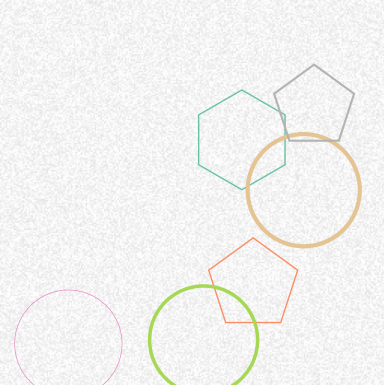[{"shape": "hexagon", "thickness": 1, "radius": 0.65, "center": [0.628, 0.637]}, {"shape": "pentagon", "thickness": 1, "radius": 0.61, "center": [0.658, 0.261]}, {"shape": "circle", "thickness": 0.5, "radius": 0.7, "center": [0.178, 0.107]}, {"shape": "circle", "thickness": 2.5, "radius": 0.7, "center": [0.529, 0.117]}, {"shape": "circle", "thickness": 3, "radius": 0.73, "center": [0.789, 0.506]}, {"shape": "pentagon", "thickness": 1.5, "radius": 0.55, "center": [0.816, 0.723]}]